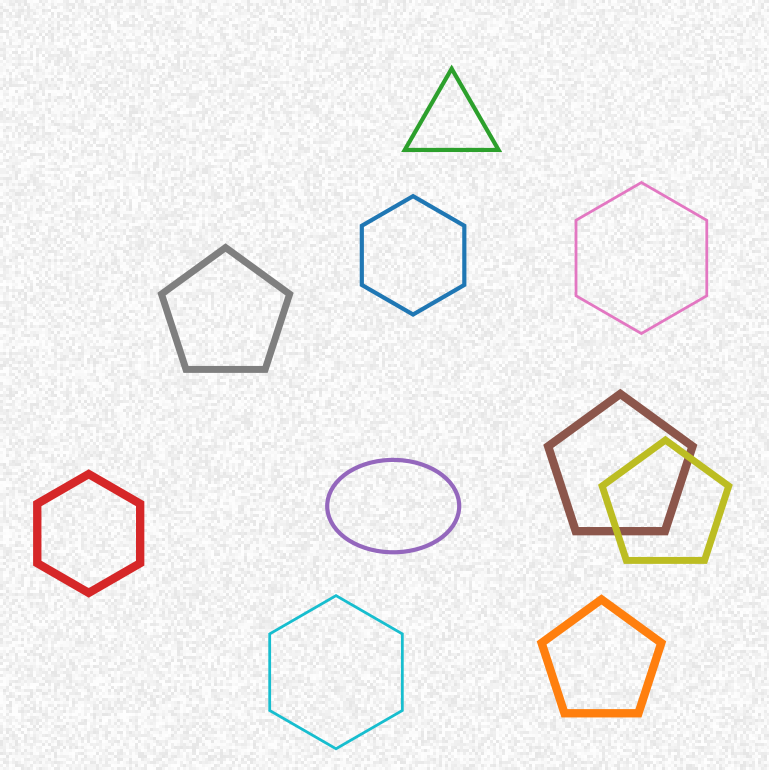[{"shape": "hexagon", "thickness": 1.5, "radius": 0.38, "center": [0.536, 0.668]}, {"shape": "pentagon", "thickness": 3, "radius": 0.41, "center": [0.781, 0.14]}, {"shape": "triangle", "thickness": 1.5, "radius": 0.35, "center": [0.587, 0.84]}, {"shape": "hexagon", "thickness": 3, "radius": 0.39, "center": [0.115, 0.307]}, {"shape": "oval", "thickness": 1.5, "radius": 0.43, "center": [0.511, 0.343]}, {"shape": "pentagon", "thickness": 3, "radius": 0.49, "center": [0.806, 0.39]}, {"shape": "hexagon", "thickness": 1, "radius": 0.49, "center": [0.833, 0.665]}, {"shape": "pentagon", "thickness": 2.5, "radius": 0.44, "center": [0.293, 0.591]}, {"shape": "pentagon", "thickness": 2.5, "radius": 0.43, "center": [0.864, 0.342]}, {"shape": "hexagon", "thickness": 1, "radius": 0.5, "center": [0.436, 0.127]}]